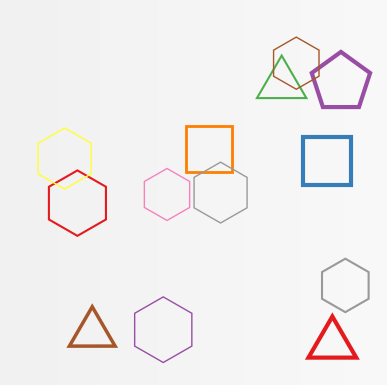[{"shape": "triangle", "thickness": 3, "radius": 0.36, "center": [0.858, 0.107]}, {"shape": "hexagon", "thickness": 1.5, "radius": 0.42, "center": [0.2, 0.472]}, {"shape": "square", "thickness": 3, "radius": 0.31, "center": [0.844, 0.582]}, {"shape": "triangle", "thickness": 1.5, "radius": 0.37, "center": [0.727, 0.782]}, {"shape": "pentagon", "thickness": 3, "radius": 0.4, "center": [0.88, 0.786]}, {"shape": "hexagon", "thickness": 1, "radius": 0.43, "center": [0.421, 0.144]}, {"shape": "square", "thickness": 2, "radius": 0.29, "center": [0.539, 0.613]}, {"shape": "hexagon", "thickness": 1, "radius": 0.4, "center": [0.167, 0.588]}, {"shape": "hexagon", "thickness": 1, "radius": 0.34, "center": [0.765, 0.836]}, {"shape": "triangle", "thickness": 2.5, "radius": 0.34, "center": [0.238, 0.135]}, {"shape": "hexagon", "thickness": 1, "radius": 0.34, "center": [0.431, 0.495]}, {"shape": "hexagon", "thickness": 1, "radius": 0.39, "center": [0.569, 0.5]}, {"shape": "hexagon", "thickness": 1.5, "radius": 0.35, "center": [0.891, 0.259]}]